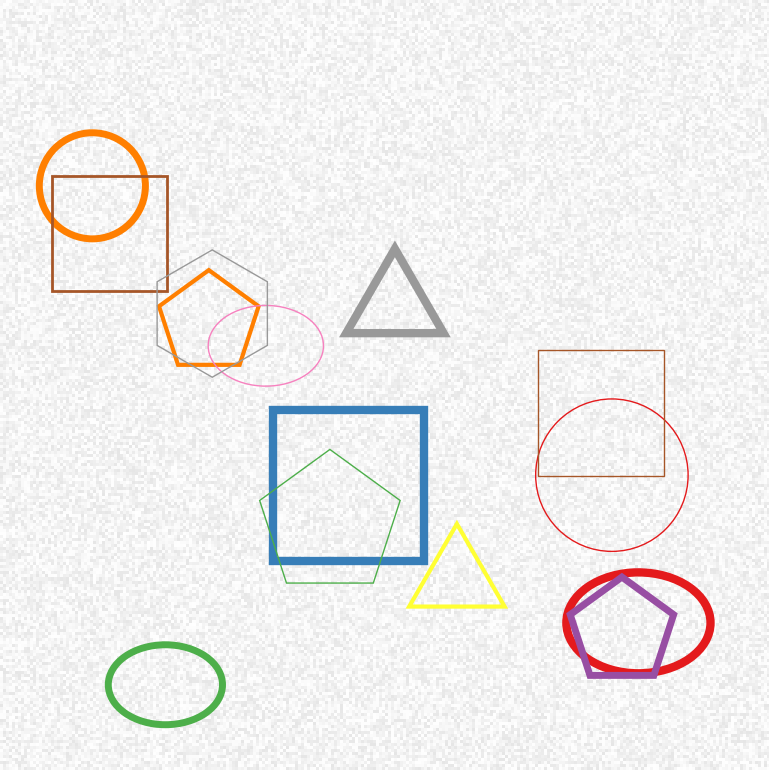[{"shape": "circle", "thickness": 0.5, "radius": 0.49, "center": [0.795, 0.383]}, {"shape": "oval", "thickness": 3, "radius": 0.47, "center": [0.829, 0.191]}, {"shape": "square", "thickness": 3, "radius": 0.49, "center": [0.453, 0.369]}, {"shape": "pentagon", "thickness": 0.5, "radius": 0.48, "center": [0.428, 0.32]}, {"shape": "oval", "thickness": 2.5, "radius": 0.37, "center": [0.215, 0.111]}, {"shape": "pentagon", "thickness": 2.5, "radius": 0.35, "center": [0.808, 0.18]}, {"shape": "pentagon", "thickness": 1.5, "radius": 0.34, "center": [0.271, 0.581]}, {"shape": "circle", "thickness": 2.5, "radius": 0.34, "center": [0.12, 0.759]}, {"shape": "triangle", "thickness": 1.5, "radius": 0.36, "center": [0.593, 0.248]}, {"shape": "square", "thickness": 1, "radius": 0.37, "center": [0.142, 0.697]}, {"shape": "square", "thickness": 0.5, "radius": 0.41, "center": [0.781, 0.463]}, {"shape": "oval", "thickness": 0.5, "radius": 0.37, "center": [0.345, 0.551]}, {"shape": "hexagon", "thickness": 0.5, "radius": 0.41, "center": [0.276, 0.593]}, {"shape": "triangle", "thickness": 3, "radius": 0.36, "center": [0.513, 0.604]}]